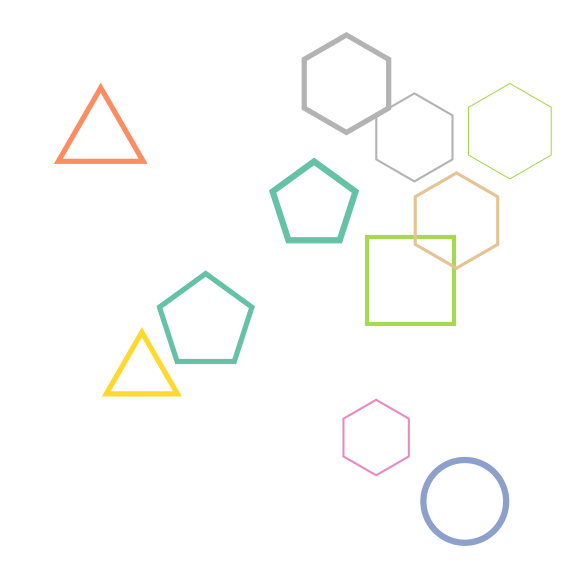[{"shape": "pentagon", "thickness": 3, "radius": 0.38, "center": [0.544, 0.644]}, {"shape": "pentagon", "thickness": 2.5, "radius": 0.42, "center": [0.356, 0.441]}, {"shape": "triangle", "thickness": 2.5, "radius": 0.42, "center": [0.174, 0.762]}, {"shape": "circle", "thickness": 3, "radius": 0.36, "center": [0.805, 0.131]}, {"shape": "hexagon", "thickness": 1, "radius": 0.33, "center": [0.651, 0.241]}, {"shape": "square", "thickness": 2, "radius": 0.38, "center": [0.711, 0.514]}, {"shape": "hexagon", "thickness": 0.5, "radius": 0.41, "center": [0.883, 0.772]}, {"shape": "triangle", "thickness": 2.5, "radius": 0.36, "center": [0.246, 0.353]}, {"shape": "hexagon", "thickness": 1.5, "radius": 0.41, "center": [0.79, 0.617]}, {"shape": "hexagon", "thickness": 2.5, "radius": 0.42, "center": [0.6, 0.854]}, {"shape": "hexagon", "thickness": 1, "radius": 0.38, "center": [0.718, 0.761]}]